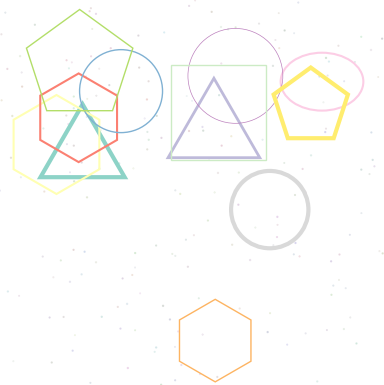[{"shape": "triangle", "thickness": 3, "radius": 0.63, "center": [0.214, 0.603]}, {"shape": "hexagon", "thickness": 1.5, "radius": 0.64, "center": [0.147, 0.625]}, {"shape": "triangle", "thickness": 2, "radius": 0.69, "center": [0.556, 0.659]}, {"shape": "hexagon", "thickness": 1.5, "radius": 0.58, "center": [0.204, 0.694]}, {"shape": "circle", "thickness": 1, "radius": 0.54, "center": [0.314, 0.763]}, {"shape": "hexagon", "thickness": 1, "radius": 0.54, "center": [0.559, 0.115]}, {"shape": "pentagon", "thickness": 1, "radius": 0.73, "center": [0.207, 0.83]}, {"shape": "oval", "thickness": 1.5, "radius": 0.54, "center": [0.836, 0.788]}, {"shape": "circle", "thickness": 3, "radius": 0.5, "center": [0.701, 0.456]}, {"shape": "circle", "thickness": 0.5, "radius": 0.62, "center": [0.611, 0.803]}, {"shape": "square", "thickness": 1, "radius": 0.62, "center": [0.568, 0.708]}, {"shape": "pentagon", "thickness": 3, "radius": 0.51, "center": [0.807, 0.723]}]